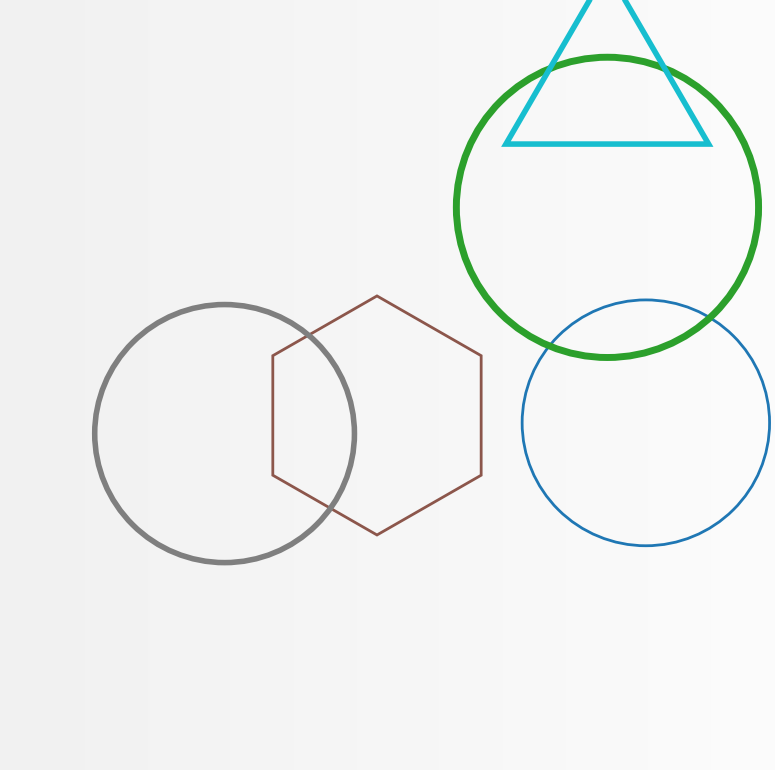[{"shape": "circle", "thickness": 1, "radius": 0.8, "center": [0.833, 0.451]}, {"shape": "circle", "thickness": 2.5, "radius": 0.97, "center": [0.784, 0.731]}, {"shape": "hexagon", "thickness": 1, "radius": 0.78, "center": [0.486, 0.46]}, {"shape": "circle", "thickness": 2, "radius": 0.84, "center": [0.29, 0.437]}, {"shape": "triangle", "thickness": 2, "radius": 0.75, "center": [0.784, 0.888]}]